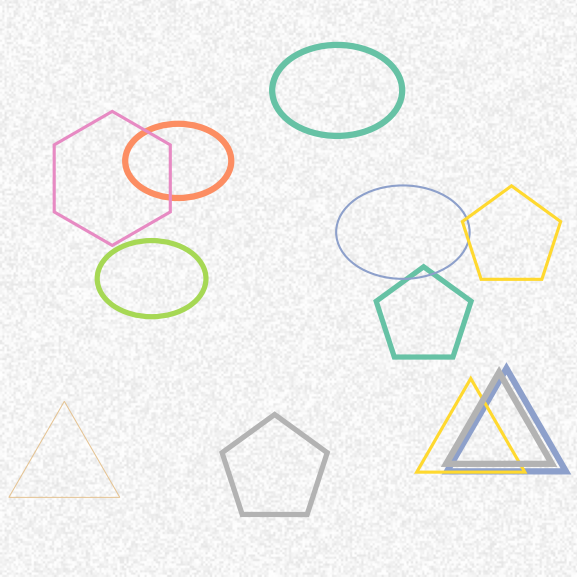[{"shape": "oval", "thickness": 3, "radius": 0.56, "center": [0.584, 0.843]}, {"shape": "pentagon", "thickness": 2.5, "radius": 0.43, "center": [0.734, 0.451]}, {"shape": "oval", "thickness": 3, "radius": 0.46, "center": [0.309, 0.721]}, {"shape": "triangle", "thickness": 3, "radius": 0.59, "center": [0.877, 0.242]}, {"shape": "oval", "thickness": 1, "radius": 0.58, "center": [0.698, 0.597]}, {"shape": "hexagon", "thickness": 1.5, "radius": 0.58, "center": [0.194, 0.69]}, {"shape": "oval", "thickness": 2.5, "radius": 0.47, "center": [0.262, 0.517]}, {"shape": "triangle", "thickness": 1.5, "radius": 0.54, "center": [0.815, 0.236]}, {"shape": "pentagon", "thickness": 1.5, "radius": 0.45, "center": [0.886, 0.588]}, {"shape": "triangle", "thickness": 0.5, "radius": 0.55, "center": [0.111, 0.193]}, {"shape": "pentagon", "thickness": 2.5, "radius": 0.48, "center": [0.476, 0.186]}, {"shape": "triangle", "thickness": 3, "radius": 0.53, "center": [0.864, 0.249]}]